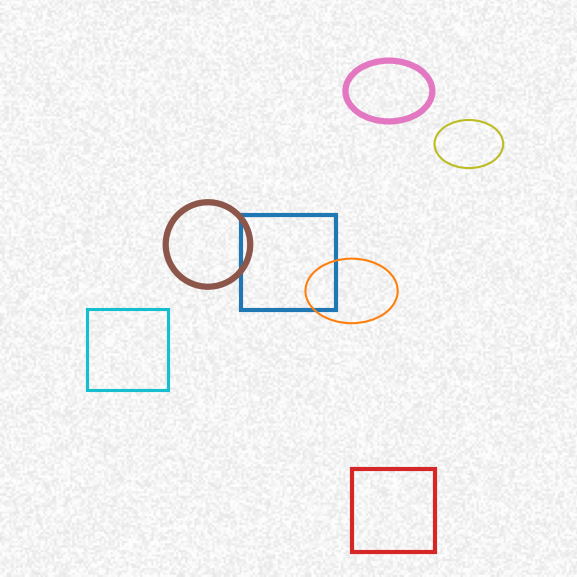[{"shape": "square", "thickness": 2, "radius": 0.41, "center": [0.499, 0.545]}, {"shape": "oval", "thickness": 1, "radius": 0.4, "center": [0.609, 0.495]}, {"shape": "square", "thickness": 2, "radius": 0.36, "center": [0.681, 0.116]}, {"shape": "circle", "thickness": 3, "radius": 0.37, "center": [0.36, 0.576]}, {"shape": "oval", "thickness": 3, "radius": 0.38, "center": [0.673, 0.842]}, {"shape": "oval", "thickness": 1, "radius": 0.3, "center": [0.812, 0.75]}, {"shape": "square", "thickness": 1.5, "radius": 0.35, "center": [0.221, 0.394]}]